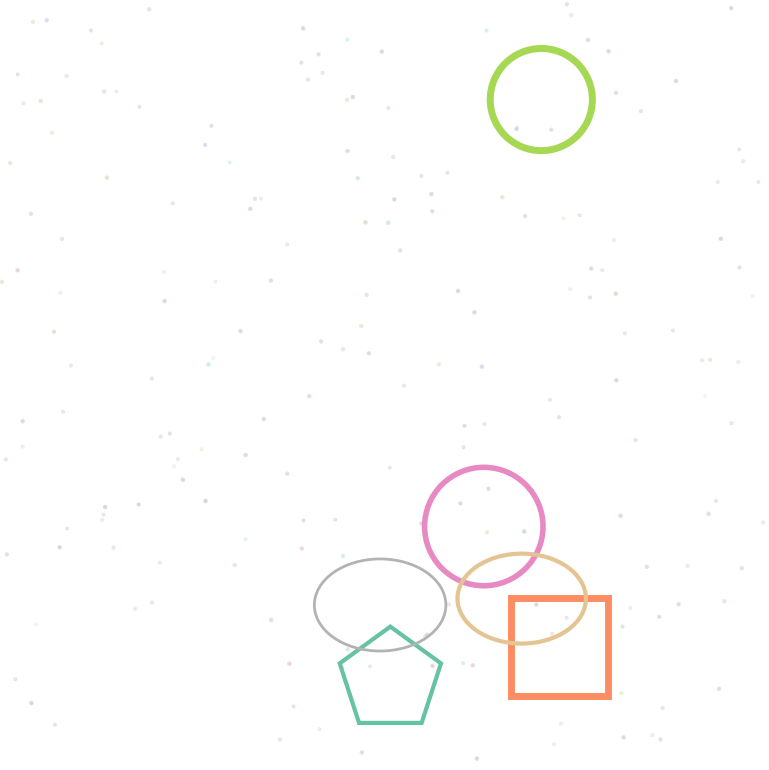[{"shape": "pentagon", "thickness": 1.5, "radius": 0.35, "center": [0.507, 0.117]}, {"shape": "square", "thickness": 2.5, "radius": 0.32, "center": [0.727, 0.16]}, {"shape": "circle", "thickness": 2, "radius": 0.38, "center": [0.628, 0.316]}, {"shape": "circle", "thickness": 2.5, "radius": 0.33, "center": [0.703, 0.871]}, {"shape": "oval", "thickness": 1.5, "radius": 0.42, "center": [0.678, 0.223]}, {"shape": "oval", "thickness": 1, "radius": 0.43, "center": [0.494, 0.214]}]